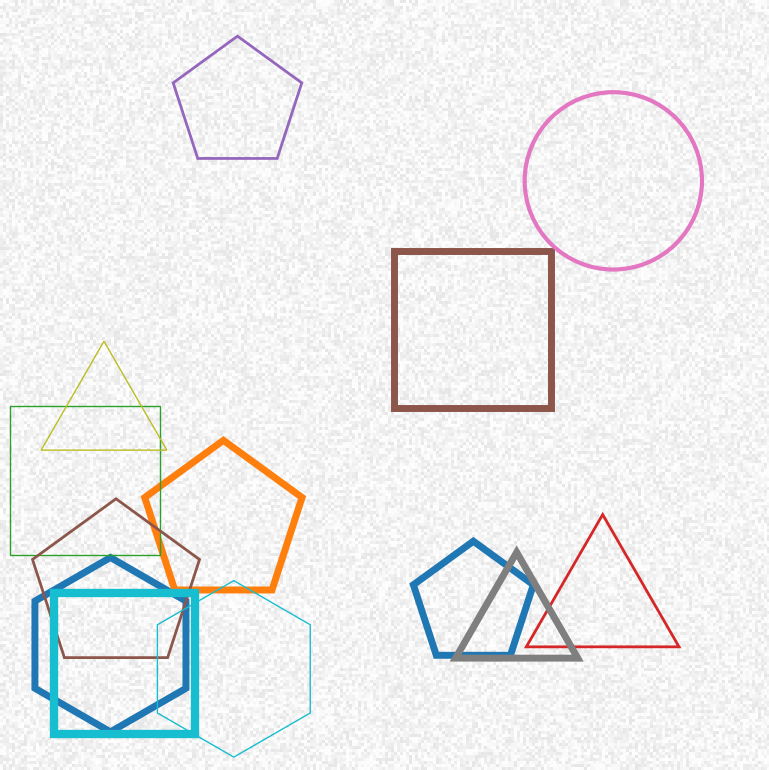[{"shape": "pentagon", "thickness": 2.5, "radius": 0.41, "center": [0.615, 0.215]}, {"shape": "hexagon", "thickness": 2.5, "radius": 0.57, "center": [0.143, 0.163]}, {"shape": "pentagon", "thickness": 2.5, "radius": 0.54, "center": [0.29, 0.321]}, {"shape": "square", "thickness": 0.5, "radius": 0.49, "center": [0.11, 0.376]}, {"shape": "triangle", "thickness": 1, "radius": 0.57, "center": [0.783, 0.217]}, {"shape": "pentagon", "thickness": 1, "radius": 0.44, "center": [0.308, 0.865]}, {"shape": "pentagon", "thickness": 1, "radius": 0.57, "center": [0.151, 0.238]}, {"shape": "square", "thickness": 2.5, "radius": 0.51, "center": [0.614, 0.572]}, {"shape": "circle", "thickness": 1.5, "radius": 0.58, "center": [0.797, 0.765]}, {"shape": "triangle", "thickness": 2.5, "radius": 0.46, "center": [0.671, 0.191]}, {"shape": "triangle", "thickness": 0.5, "radius": 0.47, "center": [0.135, 0.463]}, {"shape": "square", "thickness": 3, "radius": 0.46, "center": [0.161, 0.139]}, {"shape": "hexagon", "thickness": 0.5, "radius": 0.57, "center": [0.304, 0.131]}]